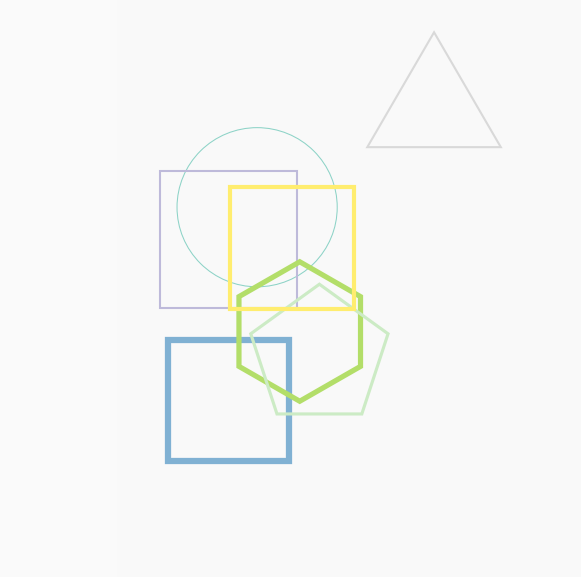[{"shape": "circle", "thickness": 0.5, "radius": 0.69, "center": [0.442, 0.64]}, {"shape": "square", "thickness": 1, "radius": 0.59, "center": [0.393, 0.585]}, {"shape": "square", "thickness": 3, "radius": 0.52, "center": [0.393, 0.306]}, {"shape": "hexagon", "thickness": 2.5, "radius": 0.6, "center": [0.516, 0.425]}, {"shape": "triangle", "thickness": 1, "radius": 0.66, "center": [0.747, 0.811]}, {"shape": "pentagon", "thickness": 1.5, "radius": 0.62, "center": [0.55, 0.383]}, {"shape": "square", "thickness": 2, "radius": 0.53, "center": [0.502, 0.57]}]